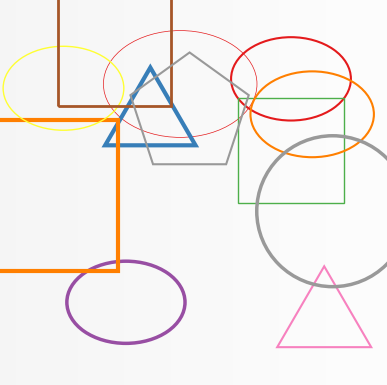[{"shape": "oval", "thickness": 1.5, "radius": 0.77, "center": [0.751, 0.795]}, {"shape": "oval", "thickness": 0.5, "radius": 0.99, "center": [0.465, 0.782]}, {"shape": "triangle", "thickness": 3, "radius": 0.67, "center": [0.388, 0.69]}, {"shape": "square", "thickness": 1, "radius": 0.68, "center": [0.75, 0.61]}, {"shape": "oval", "thickness": 2.5, "radius": 0.76, "center": [0.325, 0.215]}, {"shape": "square", "thickness": 3, "radius": 0.98, "center": [0.108, 0.492]}, {"shape": "oval", "thickness": 1.5, "radius": 0.8, "center": [0.806, 0.703]}, {"shape": "oval", "thickness": 1, "radius": 0.78, "center": [0.164, 0.771]}, {"shape": "square", "thickness": 2, "radius": 0.73, "center": [0.296, 0.871]}, {"shape": "triangle", "thickness": 1.5, "radius": 0.7, "center": [0.837, 0.168]}, {"shape": "circle", "thickness": 2.5, "radius": 0.98, "center": [0.859, 0.451]}, {"shape": "pentagon", "thickness": 1.5, "radius": 0.8, "center": [0.489, 0.703]}]